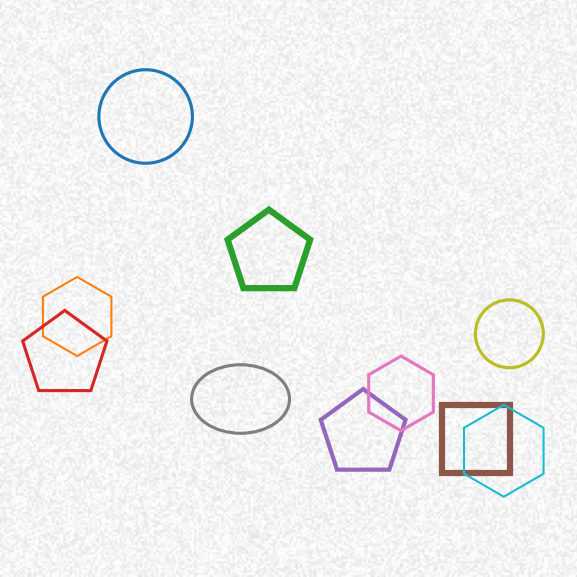[{"shape": "circle", "thickness": 1.5, "radius": 0.4, "center": [0.252, 0.797]}, {"shape": "hexagon", "thickness": 1, "radius": 0.34, "center": [0.134, 0.451]}, {"shape": "pentagon", "thickness": 3, "radius": 0.38, "center": [0.466, 0.561]}, {"shape": "pentagon", "thickness": 1.5, "radius": 0.38, "center": [0.112, 0.385]}, {"shape": "pentagon", "thickness": 2, "radius": 0.39, "center": [0.629, 0.248]}, {"shape": "square", "thickness": 3, "radius": 0.29, "center": [0.825, 0.24]}, {"shape": "hexagon", "thickness": 1.5, "radius": 0.32, "center": [0.694, 0.318]}, {"shape": "oval", "thickness": 1.5, "radius": 0.42, "center": [0.417, 0.308]}, {"shape": "circle", "thickness": 1.5, "radius": 0.29, "center": [0.882, 0.421]}, {"shape": "hexagon", "thickness": 1, "radius": 0.4, "center": [0.872, 0.219]}]